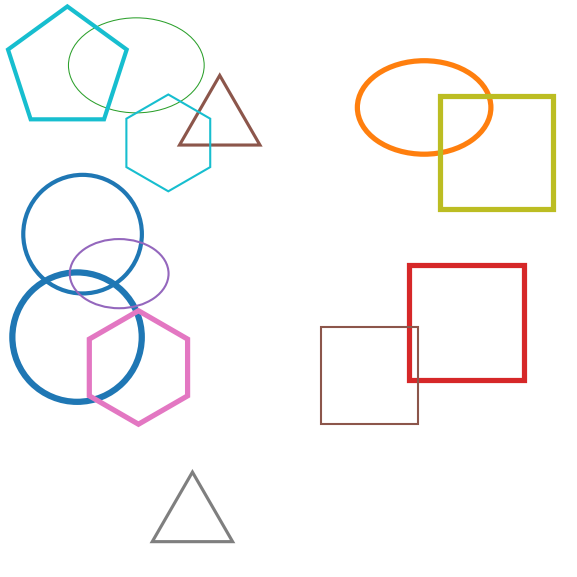[{"shape": "circle", "thickness": 2, "radius": 0.51, "center": [0.143, 0.594]}, {"shape": "circle", "thickness": 3, "radius": 0.56, "center": [0.133, 0.415]}, {"shape": "oval", "thickness": 2.5, "radius": 0.58, "center": [0.734, 0.813]}, {"shape": "oval", "thickness": 0.5, "radius": 0.59, "center": [0.236, 0.886]}, {"shape": "square", "thickness": 2.5, "radius": 0.5, "center": [0.809, 0.441]}, {"shape": "oval", "thickness": 1, "radius": 0.43, "center": [0.206, 0.525]}, {"shape": "square", "thickness": 1, "radius": 0.42, "center": [0.639, 0.349]}, {"shape": "triangle", "thickness": 1.5, "radius": 0.4, "center": [0.38, 0.788]}, {"shape": "hexagon", "thickness": 2.5, "radius": 0.49, "center": [0.24, 0.363]}, {"shape": "triangle", "thickness": 1.5, "radius": 0.4, "center": [0.333, 0.101]}, {"shape": "square", "thickness": 2.5, "radius": 0.49, "center": [0.859, 0.735]}, {"shape": "pentagon", "thickness": 2, "radius": 0.54, "center": [0.117, 0.88]}, {"shape": "hexagon", "thickness": 1, "radius": 0.42, "center": [0.291, 0.752]}]